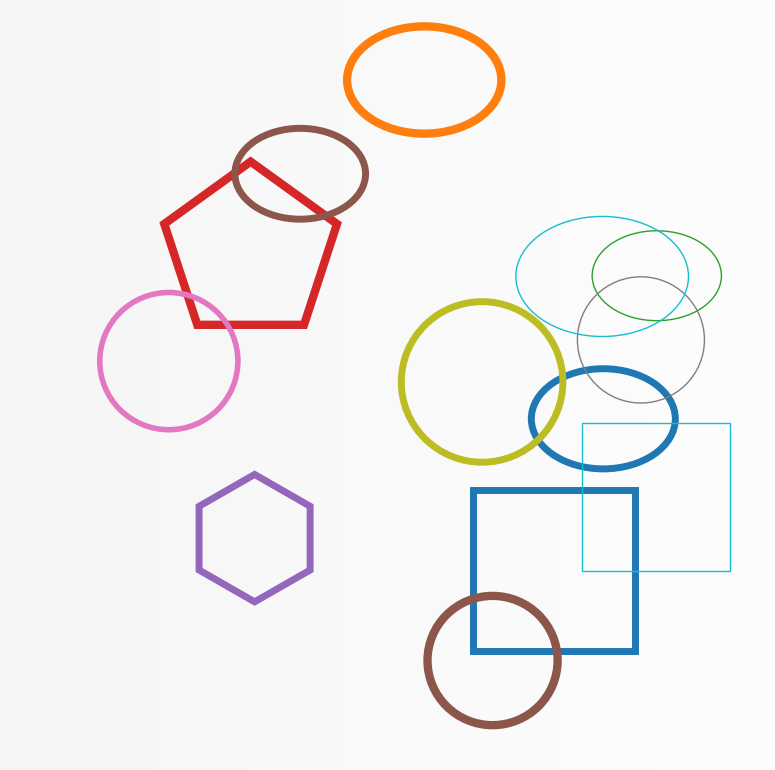[{"shape": "oval", "thickness": 2.5, "radius": 0.46, "center": [0.778, 0.456]}, {"shape": "square", "thickness": 2.5, "radius": 0.52, "center": [0.715, 0.259]}, {"shape": "oval", "thickness": 3, "radius": 0.5, "center": [0.547, 0.896]}, {"shape": "oval", "thickness": 0.5, "radius": 0.42, "center": [0.847, 0.642]}, {"shape": "pentagon", "thickness": 3, "radius": 0.59, "center": [0.323, 0.673]}, {"shape": "hexagon", "thickness": 2.5, "radius": 0.41, "center": [0.329, 0.301]}, {"shape": "circle", "thickness": 3, "radius": 0.42, "center": [0.636, 0.142]}, {"shape": "oval", "thickness": 2.5, "radius": 0.42, "center": [0.387, 0.774]}, {"shape": "circle", "thickness": 2, "radius": 0.45, "center": [0.218, 0.531]}, {"shape": "circle", "thickness": 0.5, "radius": 0.41, "center": [0.827, 0.559]}, {"shape": "circle", "thickness": 2.5, "radius": 0.52, "center": [0.622, 0.504]}, {"shape": "oval", "thickness": 0.5, "radius": 0.56, "center": [0.777, 0.641]}, {"shape": "square", "thickness": 0.5, "radius": 0.48, "center": [0.847, 0.355]}]